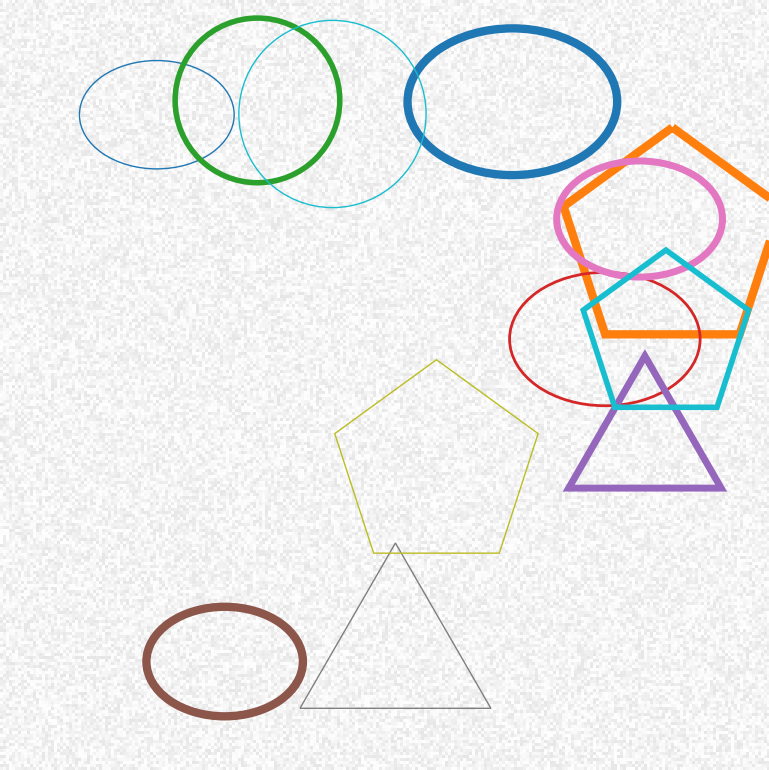[{"shape": "oval", "thickness": 3, "radius": 0.68, "center": [0.665, 0.868]}, {"shape": "oval", "thickness": 0.5, "radius": 0.5, "center": [0.204, 0.851]}, {"shape": "pentagon", "thickness": 3, "radius": 0.74, "center": [0.873, 0.686]}, {"shape": "circle", "thickness": 2, "radius": 0.53, "center": [0.334, 0.87]}, {"shape": "oval", "thickness": 1, "radius": 0.62, "center": [0.786, 0.56]}, {"shape": "triangle", "thickness": 2.5, "radius": 0.57, "center": [0.838, 0.423]}, {"shape": "oval", "thickness": 3, "radius": 0.51, "center": [0.292, 0.141]}, {"shape": "oval", "thickness": 2.5, "radius": 0.54, "center": [0.831, 0.716]}, {"shape": "triangle", "thickness": 0.5, "radius": 0.72, "center": [0.514, 0.152]}, {"shape": "pentagon", "thickness": 0.5, "radius": 0.69, "center": [0.567, 0.394]}, {"shape": "circle", "thickness": 0.5, "radius": 0.61, "center": [0.432, 0.852]}, {"shape": "pentagon", "thickness": 2, "radius": 0.56, "center": [0.865, 0.562]}]